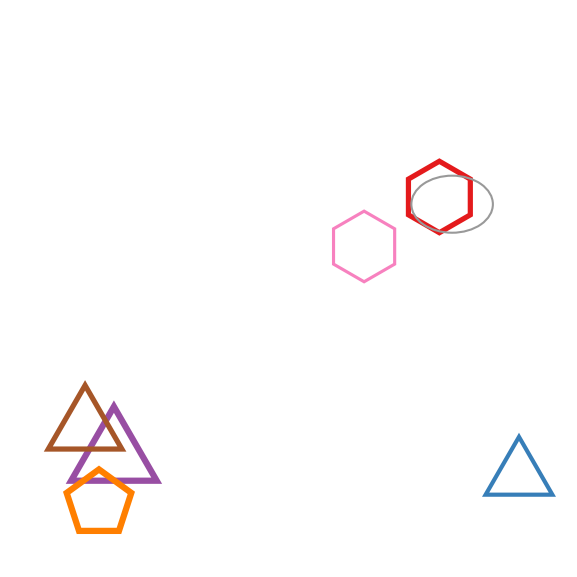[{"shape": "hexagon", "thickness": 2.5, "radius": 0.31, "center": [0.761, 0.658]}, {"shape": "triangle", "thickness": 2, "radius": 0.33, "center": [0.899, 0.176]}, {"shape": "triangle", "thickness": 3, "radius": 0.43, "center": [0.197, 0.209]}, {"shape": "pentagon", "thickness": 3, "radius": 0.29, "center": [0.171, 0.127]}, {"shape": "triangle", "thickness": 2.5, "radius": 0.37, "center": [0.147, 0.258]}, {"shape": "hexagon", "thickness": 1.5, "radius": 0.31, "center": [0.63, 0.572]}, {"shape": "oval", "thickness": 1, "radius": 0.35, "center": [0.783, 0.646]}]